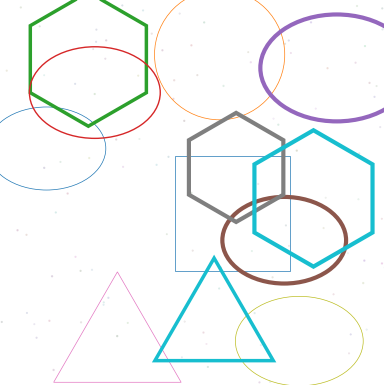[{"shape": "oval", "thickness": 0.5, "radius": 0.77, "center": [0.121, 0.614]}, {"shape": "square", "thickness": 0.5, "radius": 0.75, "center": [0.605, 0.444]}, {"shape": "circle", "thickness": 0.5, "radius": 0.85, "center": [0.57, 0.858]}, {"shape": "hexagon", "thickness": 2.5, "radius": 0.87, "center": [0.229, 0.846]}, {"shape": "oval", "thickness": 1, "radius": 0.85, "center": [0.246, 0.76]}, {"shape": "oval", "thickness": 3, "radius": 0.99, "center": [0.875, 0.824]}, {"shape": "oval", "thickness": 3, "radius": 0.8, "center": [0.738, 0.376]}, {"shape": "triangle", "thickness": 0.5, "radius": 0.96, "center": [0.305, 0.103]}, {"shape": "hexagon", "thickness": 3, "radius": 0.71, "center": [0.613, 0.565]}, {"shape": "oval", "thickness": 0.5, "radius": 0.83, "center": [0.777, 0.114]}, {"shape": "triangle", "thickness": 2.5, "radius": 0.89, "center": [0.556, 0.152]}, {"shape": "hexagon", "thickness": 3, "radius": 0.89, "center": [0.814, 0.485]}]